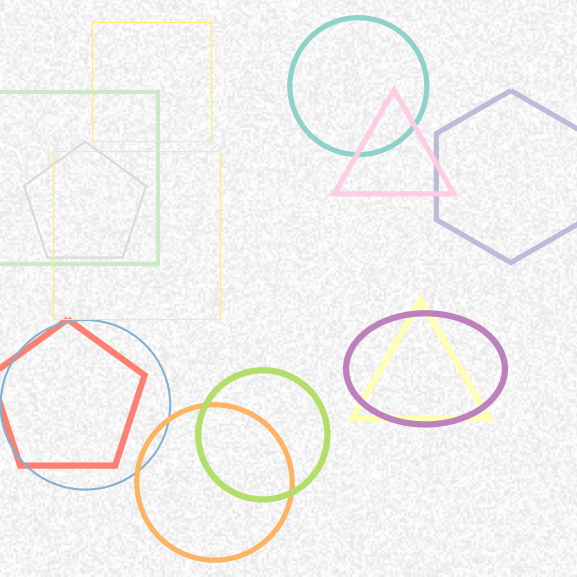[{"shape": "circle", "thickness": 2.5, "radius": 0.59, "center": [0.621, 0.85]}, {"shape": "triangle", "thickness": 3, "radius": 0.69, "center": [0.728, 0.342]}, {"shape": "hexagon", "thickness": 2.5, "radius": 0.75, "center": [0.885, 0.693]}, {"shape": "pentagon", "thickness": 3, "radius": 0.7, "center": [0.117, 0.306]}, {"shape": "circle", "thickness": 1, "radius": 0.73, "center": [0.148, 0.298]}, {"shape": "circle", "thickness": 2.5, "radius": 0.67, "center": [0.371, 0.164]}, {"shape": "circle", "thickness": 3, "radius": 0.56, "center": [0.455, 0.246]}, {"shape": "triangle", "thickness": 2.5, "radius": 0.6, "center": [0.682, 0.723]}, {"shape": "pentagon", "thickness": 1, "radius": 0.56, "center": [0.147, 0.643]}, {"shape": "oval", "thickness": 3, "radius": 0.69, "center": [0.737, 0.36]}, {"shape": "square", "thickness": 2, "radius": 0.74, "center": [0.125, 0.691]}, {"shape": "square", "thickness": 0.5, "radius": 0.52, "center": [0.262, 0.858]}, {"shape": "square", "thickness": 0.5, "radius": 0.73, "center": [0.236, 0.592]}]